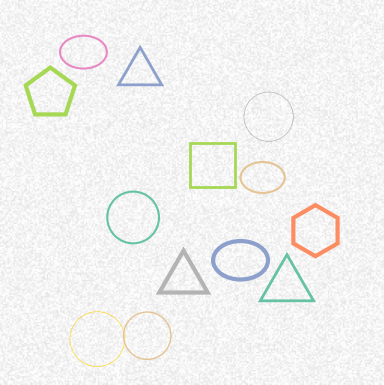[{"shape": "triangle", "thickness": 2, "radius": 0.4, "center": [0.745, 0.259]}, {"shape": "circle", "thickness": 1.5, "radius": 0.34, "center": [0.346, 0.435]}, {"shape": "hexagon", "thickness": 3, "radius": 0.33, "center": [0.819, 0.401]}, {"shape": "oval", "thickness": 3, "radius": 0.36, "center": [0.625, 0.324]}, {"shape": "triangle", "thickness": 2, "radius": 0.32, "center": [0.364, 0.812]}, {"shape": "oval", "thickness": 1.5, "radius": 0.3, "center": [0.217, 0.865]}, {"shape": "pentagon", "thickness": 3, "radius": 0.34, "center": [0.131, 0.757]}, {"shape": "square", "thickness": 2, "radius": 0.29, "center": [0.552, 0.572]}, {"shape": "circle", "thickness": 0.5, "radius": 0.36, "center": [0.253, 0.119]}, {"shape": "oval", "thickness": 1.5, "radius": 0.29, "center": [0.682, 0.539]}, {"shape": "circle", "thickness": 1, "radius": 0.31, "center": [0.382, 0.128]}, {"shape": "triangle", "thickness": 3, "radius": 0.36, "center": [0.477, 0.276]}, {"shape": "circle", "thickness": 0.5, "radius": 0.32, "center": [0.698, 0.697]}]